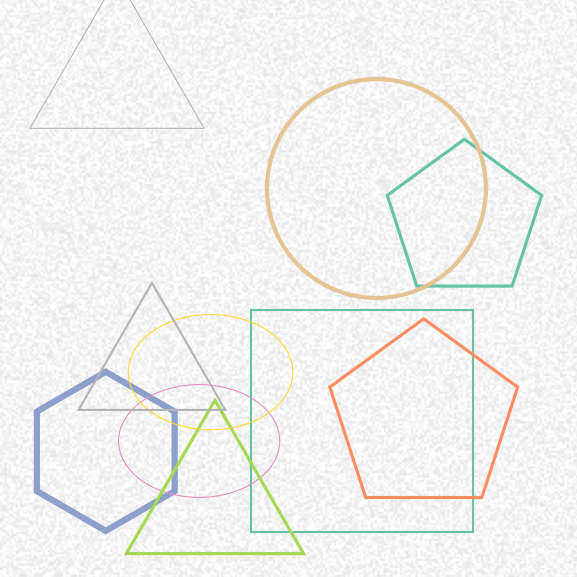[{"shape": "pentagon", "thickness": 1.5, "radius": 0.7, "center": [0.804, 0.617]}, {"shape": "square", "thickness": 1, "radius": 0.96, "center": [0.627, 0.27]}, {"shape": "pentagon", "thickness": 1.5, "radius": 0.86, "center": [0.734, 0.276]}, {"shape": "hexagon", "thickness": 3, "radius": 0.69, "center": [0.183, 0.218]}, {"shape": "oval", "thickness": 0.5, "radius": 0.7, "center": [0.345, 0.236]}, {"shape": "triangle", "thickness": 1.5, "radius": 0.89, "center": [0.372, 0.129]}, {"shape": "oval", "thickness": 0.5, "radius": 0.71, "center": [0.365, 0.355]}, {"shape": "circle", "thickness": 2, "radius": 0.95, "center": [0.652, 0.673]}, {"shape": "triangle", "thickness": 0.5, "radius": 0.87, "center": [0.203, 0.864]}, {"shape": "triangle", "thickness": 1, "radius": 0.73, "center": [0.263, 0.363]}]